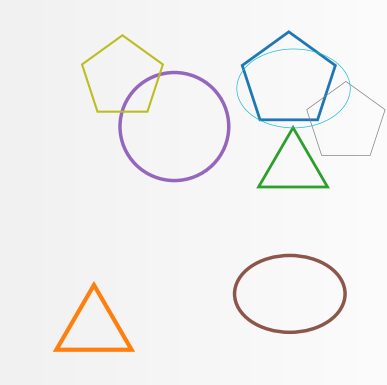[{"shape": "pentagon", "thickness": 2, "radius": 0.63, "center": [0.745, 0.791]}, {"shape": "triangle", "thickness": 3, "radius": 0.56, "center": [0.242, 0.148]}, {"shape": "triangle", "thickness": 2, "radius": 0.51, "center": [0.756, 0.566]}, {"shape": "circle", "thickness": 2.5, "radius": 0.7, "center": [0.45, 0.671]}, {"shape": "oval", "thickness": 2.5, "radius": 0.71, "center": [0.748, 0.237]}, {"shape": "pentagon", "thickness": 0.5, "radius": 0.53, "center": [0.893, 0.682]}, {"shape": "pentagon", "thickness": 1.5, "radius": 0.55, "center": [0.316, 0.799]}, {"shape": "oval", "thickness": 0.5, "radius": 0.73, "center": [0.758, 0.77]}]